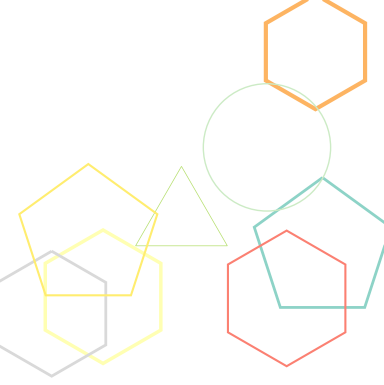[{"shape": "pentagon", "thickness": 2, "radius": 0.93, "center": [0.838, 0.352]}, {"shape": "hexagon", "thickness": 2.5, "radius": 0.87, "center": [0.268, 0.229]}, {"shape": "hexagon", "thickness": 1.5, "radius": 0.88, "center": [0.745, 0.225]}, {"shape": "hexagon", "thickness": 3, "radius": 0.74, "center": [0.819, 0.865]}, {"shape": "triangle", "thickness": 0.5, "radius": 0.69, "center": [0.471, 0.43]}, {"shape": "hexagon", "thickness": 2, "radius": 0.81, "center": [0.134, 0.185]}, {"shape": "circle", "thickness": 1, "radius": 0.83, "center": [0.693, 0.617]}, {"shape": "pentagon", "thickness": 1.5, "radius": 0.94, "center": [0.229, 0.385]}]